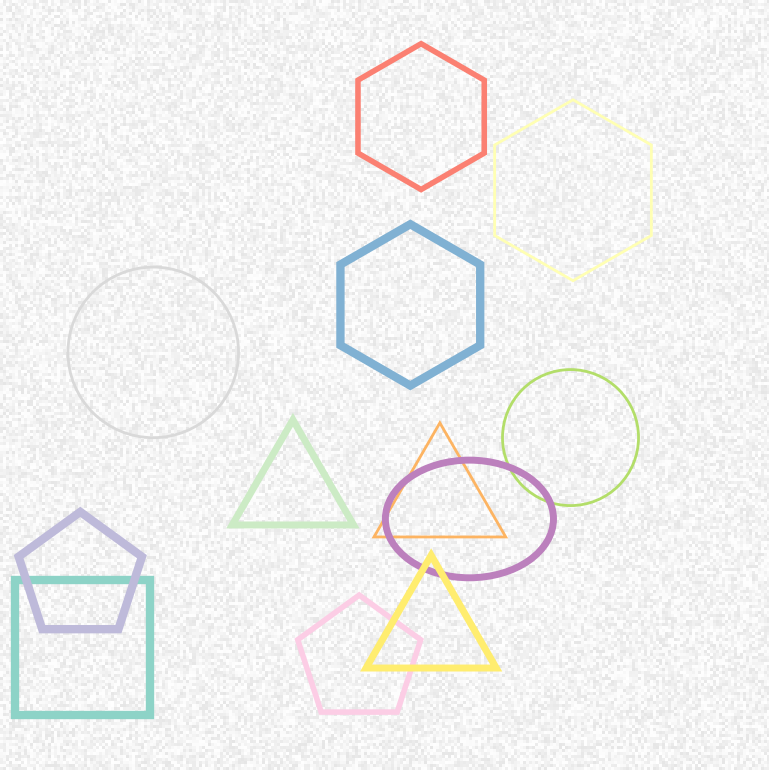[{"shape": "square", "thickness": 3, "radius": 0.44, "center": [0.107, 0.159]}, {"shape": "hexagon", "thickness": 1, "radius": 0.59, "center": [0.744, 0.753]}, {"shape": "pentagon", "thickness": 3, "radius": 0.42, "center": [0.104, 0.251]}, {"shape": "hexagon", "thickness": 2, "radius": 0.47, "center": [0.547, 0.849]}, {"shape": "hexagon", "thickness": 3, "radius": 0.52, "center": [0.533, 0.604]}, {"shape": "triangle", "thickness": 1, "radius": 0.49, "center": [0.571, 0.352]}, {"shape": "circle", "thickness": 1, "radius": 0.44, "center": [0.741, 0.432]}, {"shape": "pentagon", "thickness": 2, "radius": 0.42, "center": [0.466, 0.143]}, {"shape": "circle", "thickness": 1, "radius": 0.55, "center": [0.199, 0.542]}, {"shape": "oval", "thickness": 2.5, "radius": 0.55, "center": [0.61, 0.326]}, {"shape": "triangle", "thickness": 2.5, "radius": 0.46, "center": [0.38, 0.364]}, {"shape": "triangle", "thickness": 2.5, "radius": 0.49, "center": [0.56, 0.181]}]